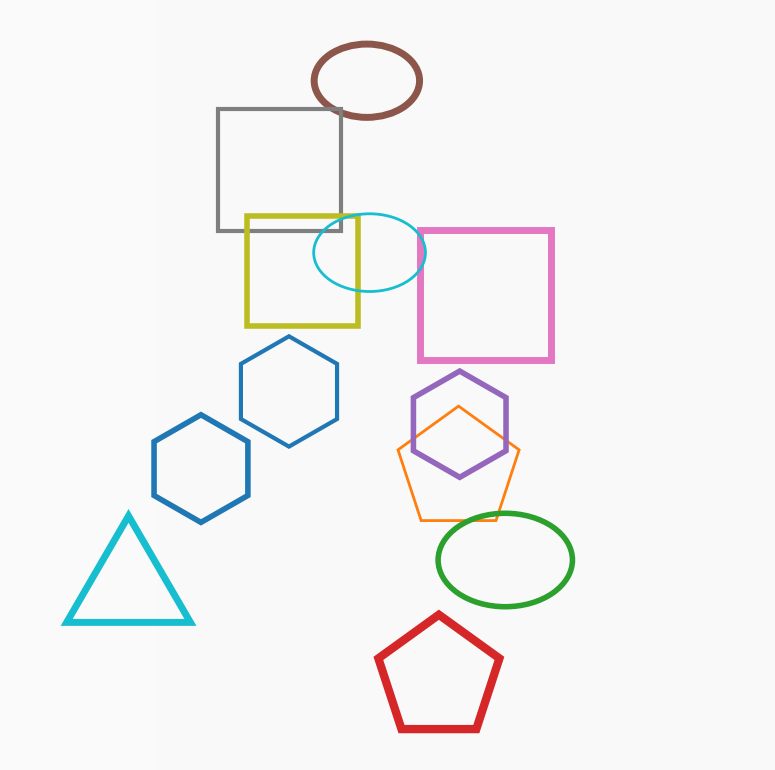[{"shape": "hexagon", "thickness": 1.5, "radius": 0.36, "center": [0.373, 0.492]}, {"shape": "hexagon", "thickness": 2, "radius": 0.35, "center": [0.259, 0.391]}, {"shape": "pentagon", "thickness": 1, "radius": 0.41, "center": [0.592, 0.39]}, {"shape": "oval", "thickness": 2, "radius": 0.43, "center": [0.652, 0.273]}, {"shape": "pentagon", "thickness": 3, "radius": 0.41, "center": [0.566, 0.12]}, {"shape": "hexagon", "thickness": 2, "radius": 0.34, "center": [0.593, 0.449]}, {"shape": "oval", "thickness": 2.5, "radius": 0.34, "center": [0.473, 0.895]}, {"shape": "square", "thickness": 2.5, "radius": 0.42, "center": [0.627, 0.617]}, {"shape": "square", "thickness": 1.5, "radius": 0.4, "center": [0.36, 0.779]}, {"shape": "square", "thickness": 2, "radius": 0.36, "center": [0.39, 0.648]}, {"shape": "oval", "thickness": 1, "radius": 0.36, "center": [0.477, 0.672]}, {"shape": "triangle", "thickness": 2.5, "radius": 0.46, "center": [0.166, 0.238]}]